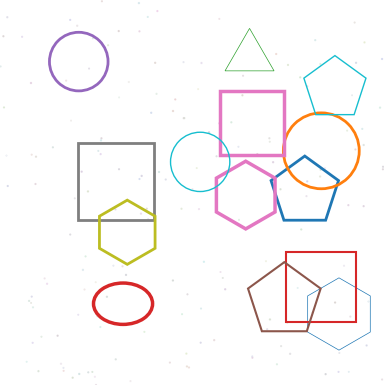[{"shape": "hexagon", "thickness": 0.5, "radius": 0.47, "center": [0.88, 0.184]}, {"shape": "pentagon", "thickness": 2, "radius": 0.46, "center": [0.792, 0.503]}, {"shape": "circle", "thickness": 2, "radius": 0.49, "center": [0.835, 0.608]}, {"shape": "triangle", "thickness": 0.5, "radius": 0.37, "center": [0.648, 0.853]}, {"shape": "oval", "thickness": 2.5, "radius": 0.38, "center": [0.32, 0.211]}, {"shape": "square", "thickness": 1.5, "radius": 0.46, "center": [0.834, 0.255]}, {"shape": "circle", "thickness": 2, "radius": 0.38, "center": [0.205, 0.84]}, {"shape": "pentagon", "thickness": 1.5, "radius": 0.5, "center": [0.739, 0.22]}, {"shape": "square", "thickness": 2.5, "radius": 0.41, "center": [0.656, 0.681]}, {"shape": "hexagon", "thickness": 2.5, "radius": 0.44, "center": [0.638, 0.493]}, {"shape": "square", "thickness": 2, "radius": 0.5, "center": [0.302, 0.528]}, {"shape": "hexagon", "thickness": 2, "radius": 0.42, "center": [0.331, 0.397]}, {"shape": "circle", "thickness": 1, "radius": 0.38, "center": [0.52, 0.58]}, {"shape": "pentagon", "thickness": 1, "radius": 0.42, "center": [0.87, 0.771]}]